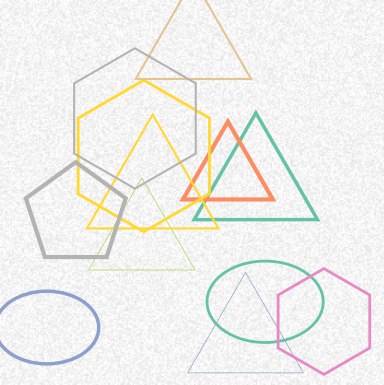[{"shape": "triangle", "thickness": 2.5, "radius": 0.92, "center": [0.665, 0.522]}, {"shape": "oval", "thickness": 2, "radius": 0.76, "center": [0.689, 0.216]}, {"shape": "triangle", "thickness": 3, "radius": 0.67, "center": [0.592, 0.549]}, {"shape": "triangle", "thickness": 0.5, "radius": 0.87, "center": [0.638, 0.118]}, {"shape": "oval", "thickness": 2.5, "radius": 0.67, "center": [0.122, 0.149]}, {"shape": "hexagon", "thickness": 2, "radius": 0.69, "center": [0.841, 0.165]}, {"shape": "triangle", "thickness": 0.5, "radius": 0.8, "center": [0.368, 0.378]}, {"shape": "hexagon", "thickness": 2, "radius": 0.98, "center": [0.374, 0.595]}, {"shape": "triangle", "thickness": 1.5, "radius": 0.99, "center": [0.397, 0.505]}, {"shape": "triangle", "thickness": 1.5, "radius": 0.87, "center": [0.502, 0.881]}, {"shape": "hexagon", "thickness": 1.5, "radius": 0.91, "center": [0.351, 0.692]}, {"shape": "pentagon", "thickness": 3, "radius": 0.68, "center": [0.197, 0.443]}]